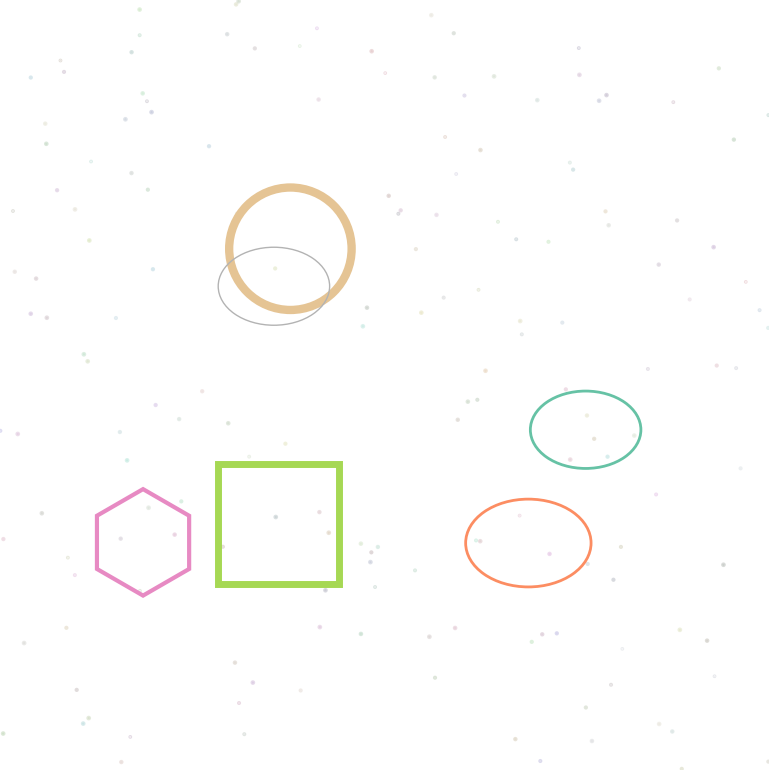[{"shape": "oval", "thickness": 1, "radius": 0.36, "center": [0.761, 0.442]}, {"shape": "oval", "thickness": 1, "radius": 0.41, "center": [0.686, 0.295]}, {"shape": "hexagon", "thickness": 1.5, "radius": 0.35, "center": [0.186, 0.296]}, {"shape": "square", "thickness": 2.5, "radius": 0.39, "center": [0.362, 0.319]}, {"shape": "circle", "thickness": 3, "radius": 0.4, "center": [0.377, 0.677]}, {"shape": "oval", "thickness": 0.5, "radius": 0.36, "center": [0.356, 0.628]}]